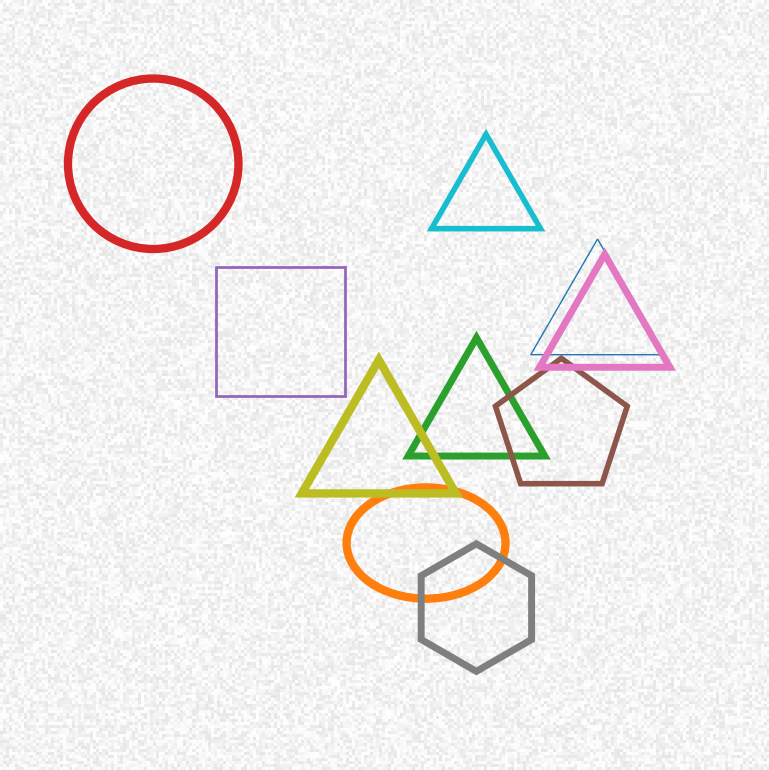[{"shape": "triangle", "thickness": 0.5, "radius": 0.5, "center": [0.776, 0.589]}, {"shape": "oval", "thickness": 3, "radius": 0.52, "center": [0.553, 0.295]}, {"shape": "triangle", "thickness": 2.5, "radius": 0.51, "center": [0.619, 0.459]}, {"shape": "circle", "thickness": 3, "radius": 0.55, "center": [0.199, 0.787]}, {"shape": "square", "thickness": 1, "radius": 0.42, "center": [0.364, 0.57]}, {"shape": "pentagon", "thickness": 2, "radius": 0.45, "center": [0.729, 0.445]}, {"shape": "triangle", "thickness": 2.5, "radius": 0.49, "center": [0.785, 0.572]}, {"shape": "hexagon", "thickness": 2.5, "radius": 0.41, "center": [0.619, 0.211]}, {"shape": "triangle", "thickness": 3, "radius": 0.58, "center": [0.492, 0.417]}, {"shape": "triangle", "thickness": 2, "radius": 0.41, "center": [0.631, 0.744]}]